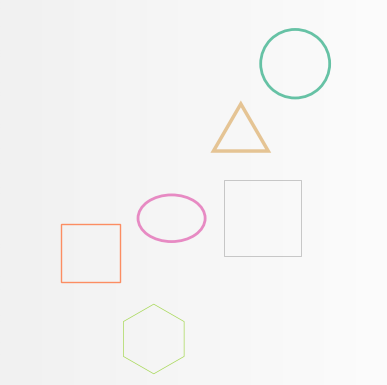[{"shape": "circle", "thickness": 2, "radius": 0.45, "center": [0.762, 0.835]}, {"shape": "square", "thickness": 1, "radius": 0.38, "center": [0.234, 0.344]}, {"shape": "oval", "thickness": 2, "radius": 0.43, "center": [0.443, 0.433]}, {"shape": "hexagon", "thickness": 0.5, "radius": 0.45, "center": [0.397, 0.119]}, {"shape": "triangle", "thickness": 2.5, "radius": 0.41, "center": [0.622, 0.649]}, {"shape": "square", "thickness": 0.5, "radius": 0.5, "center": [0.678, 0.434]}]